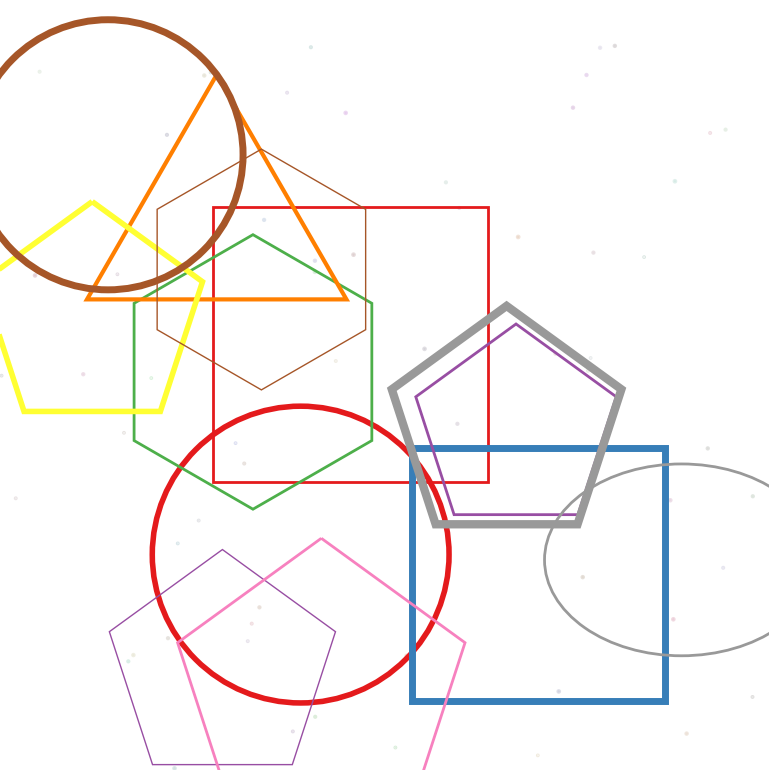[{"shape": "square", "thickness": 1, "radius": 0.89, "center": [0.455, 0.553]}, {"shape": "circle", "thickness": 2, "radius": 0.96, "center": [0.39, 0.28]}, {"shape": "square", "thickness": 2.5, "radius": 0.82, "center": [0.699, 0.253]}, {"shape": "hexagon", "thickness": 1, "radius": 0.89, "center": [0.329, 0.517]}, {"shape": "pentagon", "thickness": 1, "radius": 0.68, "center": [0.67, 0.442]}, {"shape": "pentagon", "thickness": 0.5, "radius": 0.77, "center": [0.289, 0.132]}, {"shape": "triangle", "thickness": 1.5, "radius": 0.97, "center": [0.281, 0.708]}, {"shape": "pentagon", "thickness": 2, "radius": 0.75, "center": [0.12, 0.588]}, {"shape": "circle", "thickness": 2.5, "radius": 0.88, "center": [0.14, 0.799]}, {"shape": "hexagon", "thickness": 0.5, "radius": 0.78, "center": [0.339, 0.65]}, {"shape": "pentagon", "thickness": 1, "radius": 0.98, "center": [0.417, 0.105]}, {"shape": "oval", "thickness": 1, "radius": 0.89, "center": [0.885, 0.273]}, {"shape": "pentagon", "thickness": 3, "radius": 0.78, "center": [0.658, 0.446]}]